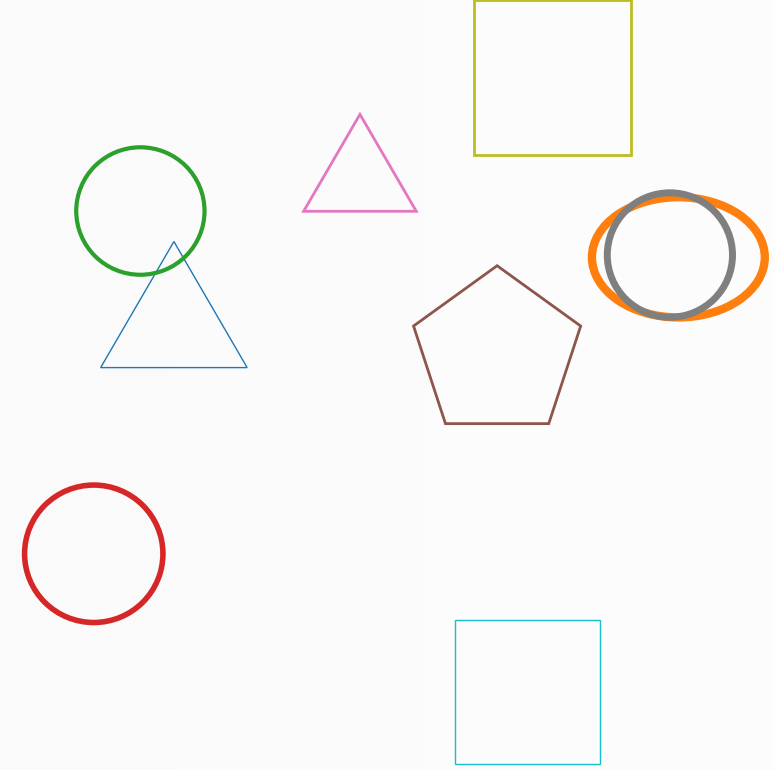[{"shape": "triangle", "thickness": 0.5, "radius": 0.55, "center": [0.224, 0.577]}, {"shape": "oval", "thickness": 3, "radius": 0.56, "center": [0.875, 0.666]}, {"shape": "circle", "thickness": 1.5, "radius": 0.41, "center": [0.181, 0.726]}, {"shape": "circle", "thickness": 2, "radius": 0.45, "center": [0.121, 0.281]}, {"shape": "pentagon", "thickness": 1, "radius": 0.57, "center": [0.641, 0.542]}, {"shape": "triangle", "thickness": 1, "radius": 0.42, "center": [0.464, 0.768]}, {"shape": "circle", "thickness": 2.5, "radius": 0.4, "center": [0.864, 0.669]}, {"shape": "square", "thickness": 1, "radius": 0.51, "center": [0.713, 0.899]}, {"shape": "square", "thickness": 0.5, "radius": 0.47, "center": [0.681, 0.101]}]